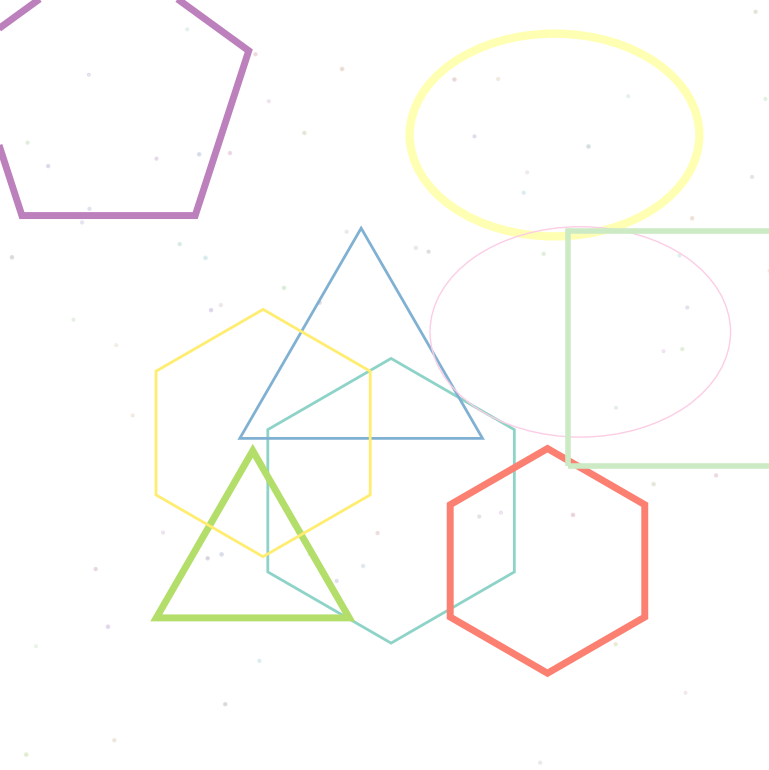[{"shape": "hexagon", "thickness": 1, "radius": 0.92, "center": [0.508, 0.35]}, {"shape": "oval", "thickness": 3, "radius": 0.94, "center": [0.72, 0.825]}, {"shape": "hexagon", "thickness": 2.5, "radius": 0.73, "center": [0.711, 0.272]}, {"shape": "triangle", "thickness": 1, "radius": 0.91, "center": [0.469, 0.522]}, {"shape": "triangle", "thickness": 2.5, "radius": 0.72, "center": [0.328, 0.27]}, {"shape": "oval", "thickness": 0.5, "radius": 0.98, "center": [0.754, 0.569]}, {"shape": "pentagon", "thickness": 2.5, "radius": 0.96, "center": [0.141, 0.875]}, {"shape": "square", "thickness": 2, "radius": 0.76, "center": [0.891, 0.548]}, {"shape": "hexagon", "thickness": 1, "radius": 0.8, "center": [0.342, 0.438]}]